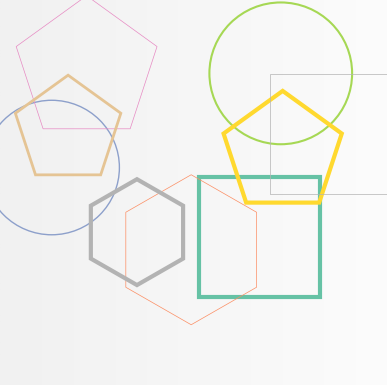[{"shape": "square", "thickness": 3, "radius": 0.78, "center": [0.67, 0.384]}, {"shape": "hexagon", "thickness": 0.5, "radius": 0.97, "center": [0.493, 0.351]}, {"shape": "circle", "thickness": 1, "radius": 0.87, "center": [0.133, 0.565]}, {"shape": "pentagon", "thickness": 0.5, "radius": 0.96, "center": [0.224, 0.82]}, {"shape": "circle", "thickness": 1.5, "radius": 0.92, "center": [0.725, 0.809]}, {"shape": "pentagon", "thickness": 3, "radius": 0.8, "center": [0.729, 0.603]}, {"shape": "pentagon", "thickness": 2, "radius": 0.72, "center": [0.176, 0.662]}, {"shape": "hexagon", "thickness": 3, "radius": 0.69, "center": [0.353, 0.397]}, {"shape": "square", "thickness": 0.5, "radius": 0.78, "center": [0.853, 0.652]}]